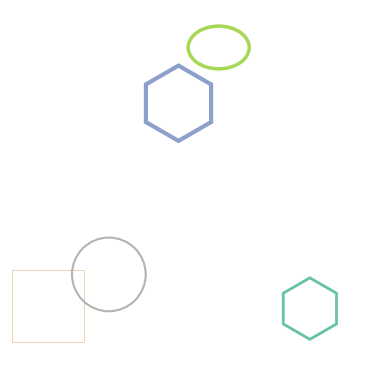[{"shape": "hexagon", "thickness": 2, "radius": 0.4, "center": [0.805, 0.198]}, {"shape": "hexagon", "thickness": 3, "radius": 0.49, "center": [0.464, 0.732]}, {"shape": "oval", "thickness": 2.5, "radius": 0.4, "center": [0.568, 0.877]}, {"shape": "square", "thickness": 0.5, "radius": 0.47, "center": [0.124, 0.205]}, {"shape": "circle", "thickness": 1.5, "radius": 0.48, "center": [0.283, 0.287]}]